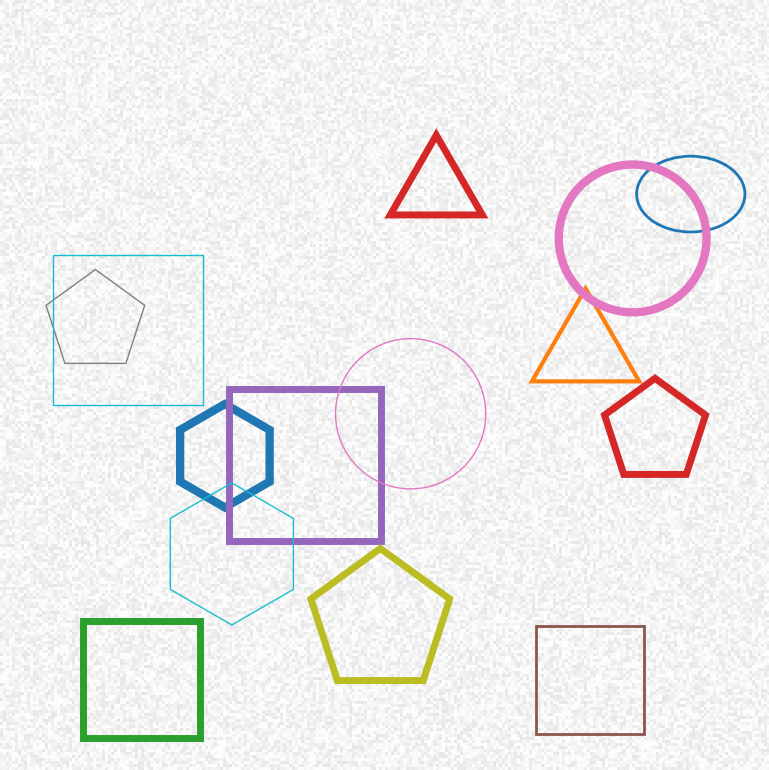[{"shape": "oval", "thickness": 1, "radius": 0.35, "center": [0.897, 0.748]}, {"shape": "hexagon", "thickness": 3, "radius": 0.34, "center": [0.292, 0.408]}, {"shape": "triangle", "thickness": 1.5, "radius": 0.4, "center": [0.76, 0.545]}, {"shape": "square", "thickness": 2.5, "radius": 0.38, "center": [0.184, 0.118]}, {"shape": "pentagon", "thickness": 2.5, "radius": 0.34, "center": [0.851, 0.44]}, {"shape": "triangle", "thickness": 2.5, "radius": 0.35, "center": [0.567, 0.755]}, {"shape": "square", "thickness": 2.5, "radius": 0.49, "center": [0.397, 0.396]}, {"shape": "square", "thickness": 1, "radius": 0.35, "center": [0.766, 0.117]}, {"shape": "circle", "thickness": 0.5, "radius": 0.49, "center": [0.533, 0.463]}, {"shape": "circle", "thickness": 3, "radius": 0.48, "center": [0.822, 0.69]}, {"shape": "pentagon", "thickness": 0.5, "radius": 0.34, "center": [0.124, 0.583]}, {"shape": "pentagon", "thickness": 2.5, "radius": 0.47, "center": [0.494, 0.193]}, {"shape": "hexagon", "thickness": 0.5, "radius": 0.46, "center": [0.301, 0.281]}, {"shape": "square", "thickness": 0.5, "radius": 0.49, "center": [0.166, 0.571]}]